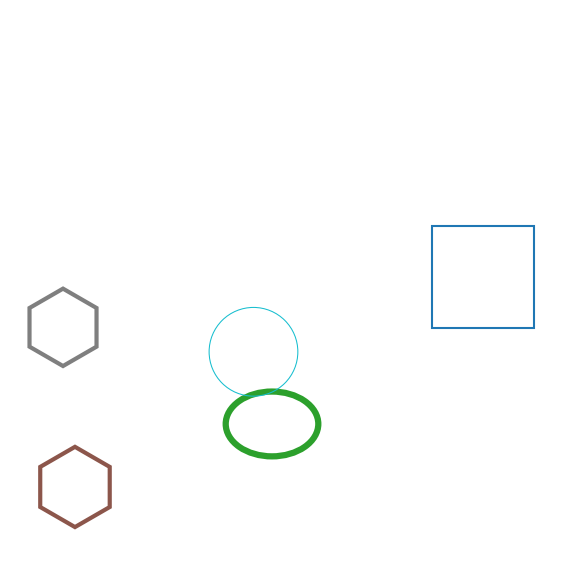[{"shape": "square", "thickness": 1, "radius": 0.44, "center": [0.837, 0.52]}, {"shape": "oval", "thickness": 3, "radius": 0.4, "center": [0.471, 0.265]}, {"shape": "hexagon", "thickness": 2, "radius": 0.35, "center": [0.13, 0.156]}, {"shape": "hexagon", "thickness": 2, "radius": 0.33, "center": [0.109, 0.432]}, {"shape": "circle", "thickness": 0.5, "radius": 0.38, "center": [0.439, 0.39]}]